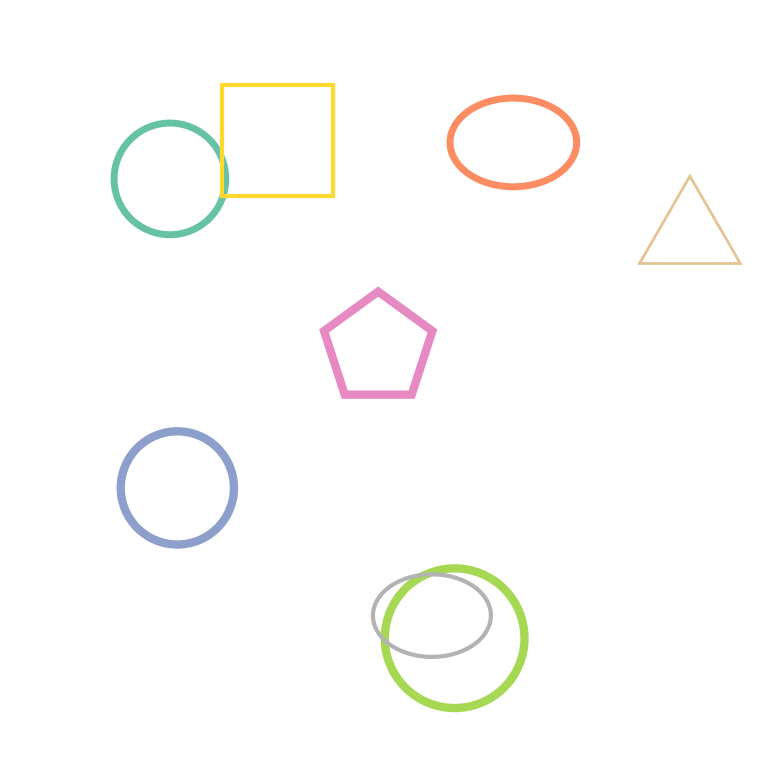[{"shape": "circle", "thickness": 2.5, "radius": 0.36, "center": [0.221, 0.768]}, {"shape": "oval", "thickness": 2.5, "radius": 0.41, "center": [0.667, 0.815]}, {"shape": "circle", "thickness": 3, "radius": 0.37, "center": [0.23, 0.366]}, {"shape": "pentagon", "thickness": 3, "radius": 0.37, "center": [0.491, 0.547]}, {"shape": "circle", "thickness": 3, "radius": 0.45, "center": [0.59, 0.171]}, {"shape": "square", "thickness": 1.5, "radius": 0.36, "center": [0.36, 0.817]}, {"shape": "triangle", "thickness": 1, "radius": 0.38, "center": [0.896, 0.696]}, {"shape": "oval", "thickness": 1.5, "radius": 0.38, "center": [0.561, 0.201]}]